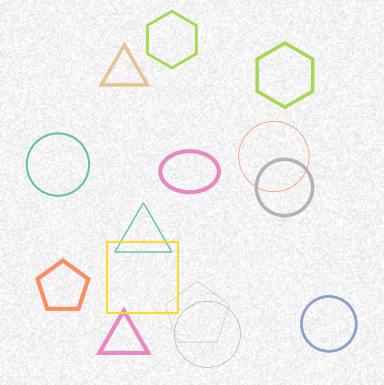[{"shape": "triangle", "thickness": 1, "radius": 0.43, "center": [0.372, 0.388]}, {"shape": "circle", "thickness": 1.5, "radius": 0.41, "center": [0.151, 0.573]}, {"shape": "circle", "thickness": 0.5, "radius": 0.46, "center": [0.711, 0.593]}, {"shape": "pentagon", "thickness": 3, "radius": 0.35, "center": [0.163, 0.254]}, {"shape": "circle", "thickness": 2, "radius": 0.36, "center": [0.854, 0.159]}, {"shape": "oval", "thickness": 3, "radius": 0.38, "center": [0.492, 0.554]}, {"shape": "triangle", "thickness": 3, "radius": 0.37, "center": [0.322, 0.12]}, {"shape": "hexagon", "thickness": 2, "radius": 0.37, "center": [0.446, 0.897]}, {"shape": "hexagon", "thickness": 2.5, "radius": 0.42, "center": [0.74, 0.805]}, {"shape": "square", "thickness": 1.5, "radius": 0.46, "center": [0.37, 0.279]}, {"shape": "pentagon", "thickness": 0.5, "radius": 0.44, "center": [0.513, 0.182]}, {"shape": "triangle", "thickness": 2.5, "radius": 0.35, "center": [0.323, 0.814]}, {"shape": "circle", "thickness": 0.5, "radius": 0.43, "center": [0.539, 0.132]}, {"shape": "circle", "thickness": 2.5, "radius": 0.37, "center": [0.739, 0.513]}]